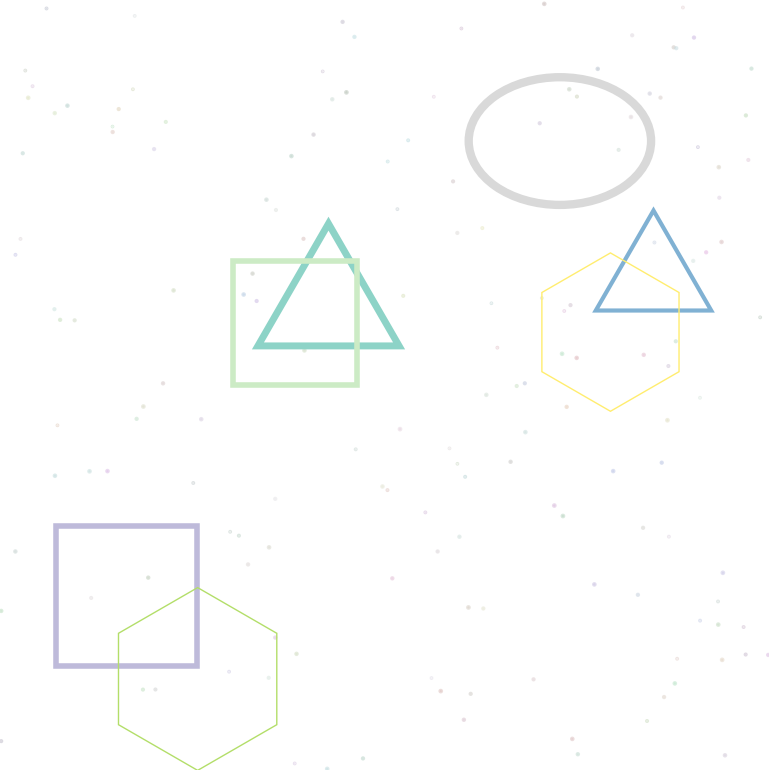[{"shape": "triangle", "thickness": 2.5, "radius": 0.53, "center": [0.427, 0.604]}, {"shape": "square", "thickness": 2, "radius": 0.46, "center": [0.164, 0.226]}, {"shape": "triangle", "thickness": 1.5, "radius": 0.43, "center": [0.849, 0.64]}, {"shape": "hexagon", "thickness": 0.5, "radius": 0.59, "center": [0.257, 0.118]}, {"shape": "oval", "thickness": 3, "radius": 0.59, "center": [0.727, 0.817]}, {"shape": "square", "thickness": 2, "radius": 0.4, "center": [0.383, 0.581]}, {"shape": "hexagon", "thickness": 0.5, "radius": 0.51, "center": [0.793, 0.569]}]